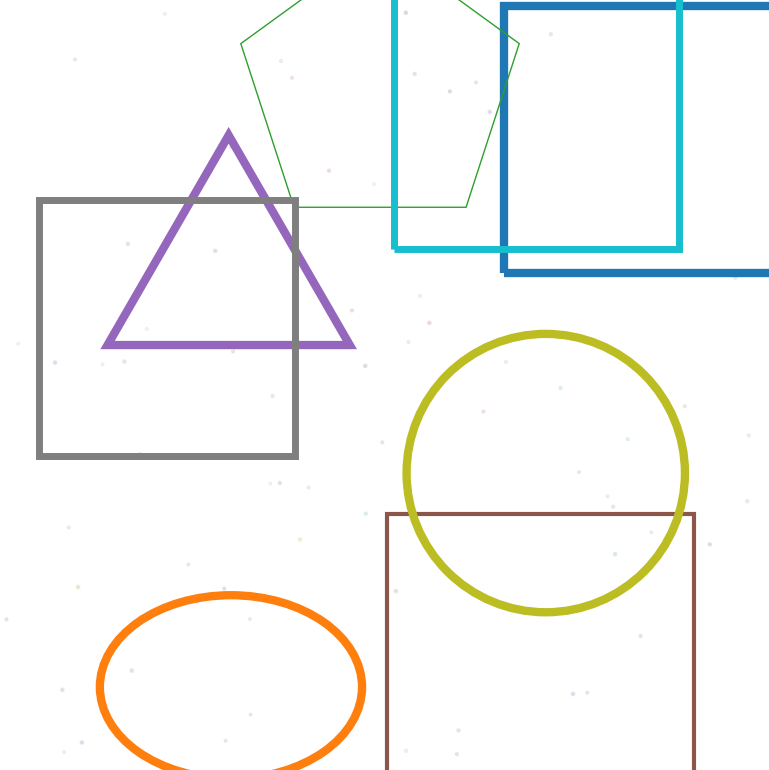[{"shape": "square", "thickness": 3, "radius": 0.87, "center": [0.828, 0.819]}, {"shape": "oval", "thickness": 3, "radius": 0.85, "center": [0.3, 0.108]}, {"shape": "pentagon", "thickness": 0.5, "radius": 0.95, "center": [0.494, 0.885]}, {"shape": "triangle", "thickness": 3, "radius": 0.91, "center": [0.297, 0.643]}, {"shape": "square", "thickness": 1.5, "radius": 1.0, "center": [0.702, 0.134]}, {"shape": "square", "thickness": 2.5, "radius": 0.83, "center": [0.217, 0.574]}, {"shape": "circle", "thickness": 3, "radius": 0.9, "center": [0.709, 0.386]}, {"shape": "square", "thickness": 2.5, "radius": 0.93, "center": [0.697, 0.862]}]